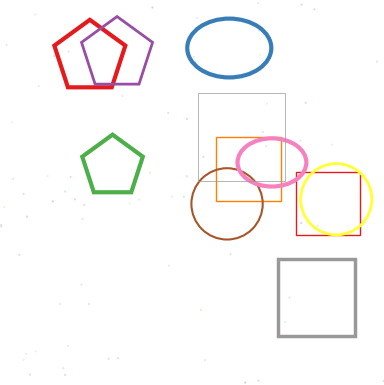[{"shape": "square", "thickness": 1, "radius": 0.41, "center": [0.852, 0.471]}, {"shape": "pentagon", "thickness": 3, "radius": 0.48, "center": [0.233, 0.852]}, {"shape": "oval", "thickness": 3, "radius": 0.55, "center": [0.596, 0.875]}, {"shape": "pentagon", "thickness": 3, "radius": 0.41, "center": [0.292, 0.568]}, {"shape": "pentagon", "thickness": 2, "radius": 0.49, "center": [0.304, 0.86]}, {"shape": "square", "thickness": 1, "radius": 0.42, "center": [0.645, 0.56]}, {"shape": "circle", "thickness": 2, "radius": 0.46, "center": [0.873, 0.482]}, {"shape": "circle", "thickness": 1.5, "radius": 0.46, "center": [0.59, 0.47]}, {"shape": "oval", "thickness": 3, "radius": 0.45, "center": [0.706, 0.578]}, {"shape": "square", "thickness": 0.5, "radius": 0.57, "center": [0.627, 0.644]}, {"shape": "square", "thickness": 2.5, "radius": 0.5, "center": [0.823, 0.227]}]